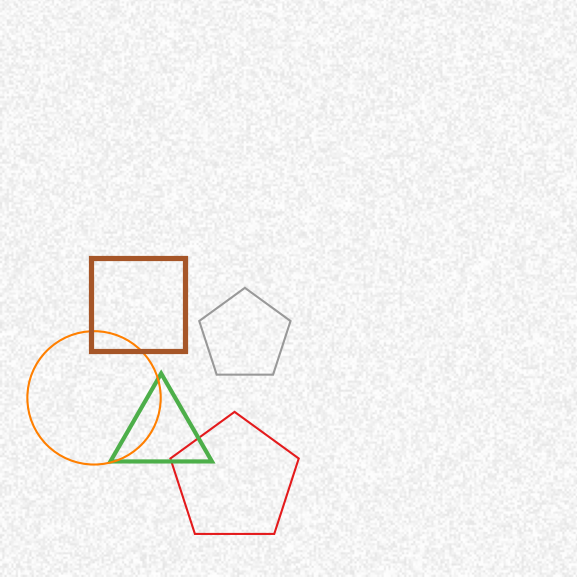[{"shape": "pentagon", "thickness": 1, "radius": 0.58, "center": [0.406, 0.169]}, {"shape": "triangle", "thickness": 2, "radius": 0.51, "center": [0.279, 0.251]}, {"shape": "circle", "thickness": 1, "radius": 0.58, "center": [0.163, 0.31]}, {"shape": "square", "thickness": 2.5, "radius": 0.41, "center": [0.238, 0.472]}, {"shape": "pentagon", "thickness": 1, "radius": 0.42, "center": [0.424, 0.418]}]